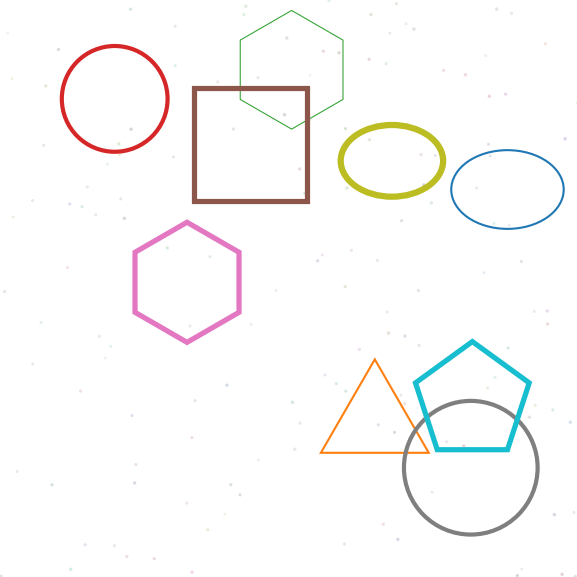[{"shape": "oval", "thickness": 1, "radius": 0.49, "center": [0.879, 0.671]}, {"shape": "triangle", "thickness": 1, "radius": 0.54, "center": [0.649, 0.269]}, {"shape": "hexagon", "thickness": 0.5, "radius": 0.51, "center": [0.505, 0.878]}, {"shape": "circle", "thickness": 2, "radius": 0.46, "center": [0.199, 0.828]}, {"shape": "square", "thickness": 2.5, "radius": 0.49, "center": [0.433, 0.749]}, {"shape": "hexagon", "thickness": 2.5, "radius": 0.52, "center": [0.324, 0.51]}, {"shape": "circle", "thickness": 2, "radius": 0.58, "center": [0.815, 0.189]}, {"shape": "oval", "thickness": 3, "radius": 0.44, "center": [0.679, 0.721]}, {"shape": "pentagon", "thickness": 2.5, "radius": 0.52, "center": [0.818, 0.304]}]